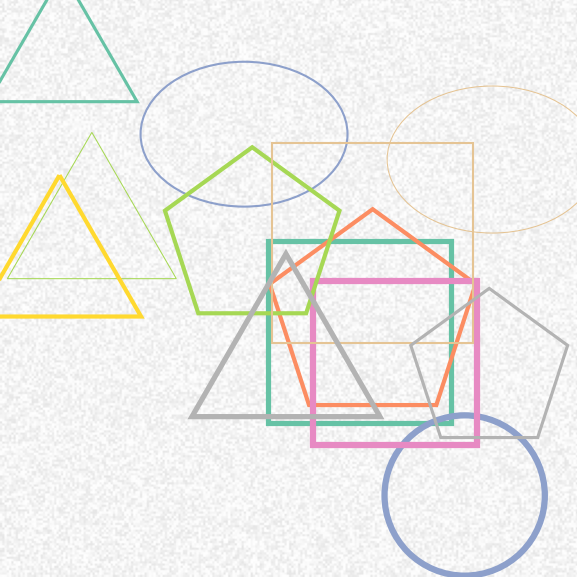[{"shape": "triangle", "thickness": 1.5, "radius": 0.74, "center": [0.108, 0.898]}, {"shape": "square", "thickness": 2.5, "radius": 0.79, "center": [0.622, 0.424]}, {"shape": "pentagon", "thickness": 2, "radius": 0.94, "center": [0.645, 0.449]}, {"shape": "oval", "thickness": 1, "radius": 0.9, "center": [0.423, 0.767]}, {"shape": "circle", "thickness": 3, "radius": 0.69, "center": [0.805, 0.141]}, {"shape": "square", "thickness": 3, "radius": 0.71, "center": [0.684, 0.371]}, {"shape": "triangle", "thickness": 0.5, "radius": 0.84, "center": [0.159, 0.601]}, {"shape": "pentagon", "thickness": 2, "radius": 0.79, "center": [0.437, 0.585]}, {"shape": "triangle", "thickness": 2, "radius": 0.82, "center": [0.103, 0.533]}, {"shape": "oval", "thickness": 0.5, "radius": 0.91, "center": [0.852, 0.723]}, {"shape": "square", "thickness": 1, "radius": 0.87, "center": [0.645, 0.578]}, {"shape": "triangle", "thickness": 2.5, "radius": 0.94, "center": [0.495, 0.372]}, {"shape": "pentagon", "thickness": 1.5, "radius": 0.71, "center": [0.847, 0.357]}]